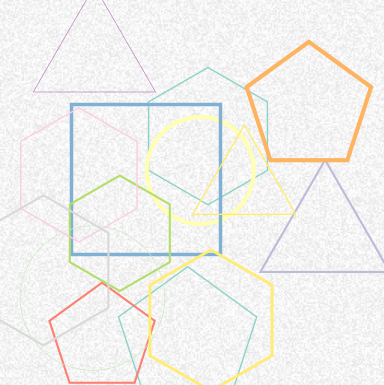[{"shape": "pentagon", "thickness": 1, "radius": 0.94, "center": [0.487, 0.119]}, {"shape": "hexagon", "thickness": 1, "radius": 0.89, "center": [0.54, 0.646]}, {"shape": "circle", "thickness": 3, "radius": 0.69, "center": [0.52, 0.557]}, {"shape": "triangle", "thickness": 1.5, "radius": 0.97, "center": [0.844, 0.391]}, {"shape": "pentagon", "thickness": 1.5, "radius": 0.72, "center": [0.265, 0.122]}, {"shape": "square", "thickness": 2.5, "radius": 0.97, "center": [0.378, 0.535]}, {"shape": "pentagon", "thickness": 3, "radius": 0.85, "center": [0.802, 0.721]}, {"shape": "hexagon", "thickness": 1.5, "radius": 0.75, "center": [0.311, 0.394]}, {"shape": "hexagon", "thickness": 1, "radius": 0.87, "center": [0.205, 0.546]}, {"shape": "hexagon", "thickness": 1.5, "radius": 0.97, "center": [0.113, 0.298]}, {"shape": "triangle", "thickness": 0.5, "radius": 0.92, "center": [0.245, 0.853]}, {"shape": "circle", "thickness": 0.5, "radius": 0.94, "center": [0.24, 0.226]}, {"shape": "triangle", "thickness": 1, "radius": 0.77, "center": [0.635, 0.521]}, {"shape": "hexagon", "thickness": 2, "radius": 0.92, "center": [0.548, 0.168]}]